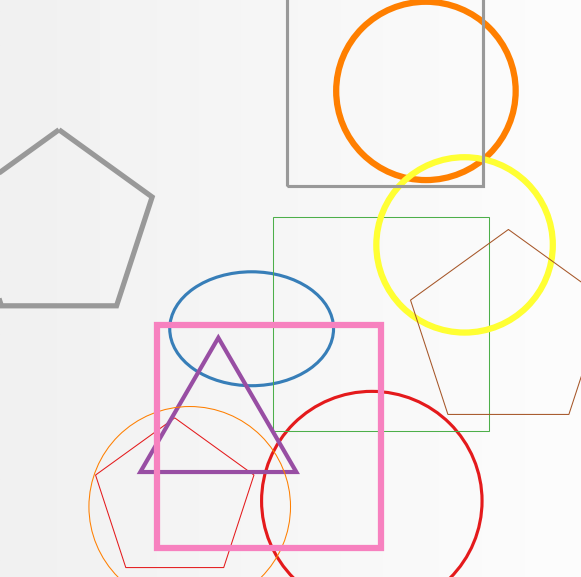[{"shape": "circle", "thickness": 1.5, "radius": 0.95, "center": [0.64, 0.132]}, {"shape": "pentagon", "thickness": 0.5, "radius": 0.72, "center": [0.301, 0.132]}, {"shape": "oval", "thickness": 1.5, "radius": 0.7, "center": [0.433, 0.43]}, {"shape": "square", "thickness": 0.5, "radius": 0.93, "center": [0.656, 0.438]}, {"shape": "triangle", "thickness": 2, "radius": 0.77, "center": [0.376, 0.259]}, {"shape": "circle", "thickness": 3, "radius": 0.77, "center": [0.733, 0.842]}, {"shape": "circle", "thickness": 0.5, "radius": 0.87, "center": [0.326, 0.122]}, {"shape": "circle", "thickness": 3, "radius": 0.76, "center": [0.799, 0.575]}, {"shape": "pentagon", "thickness": 0.5, "radius": 0.89, "center": [0.875, 0.425]}, {"shape": "square", "thickness": 3, "radius": 0.96, "center": [0.463, 0.243]}, {"shape": "square", "thickness": 1.5, "radius": 0.84, "center": [0.663, 0.846]}, {"shape": "pentagon", "thickness": 2.5, "radius": 0.84, "center": [0.101, 0.606]}]